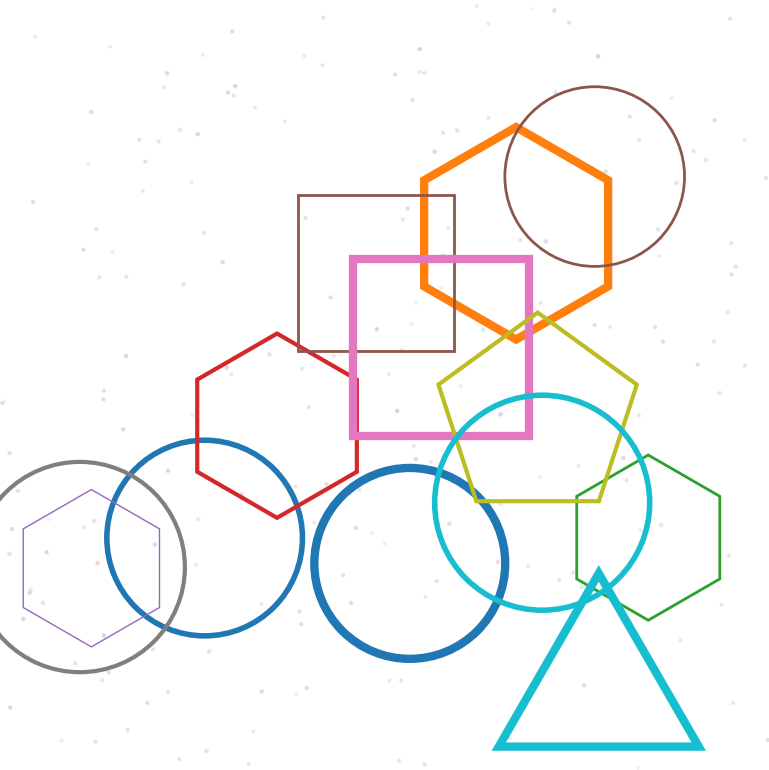[{"shape": "circle", "thickness": 2, "radius": 0.64, "center": [0.266, 0.301]}, {"shape": "circle", "thickness": 3, "radius": 0.62, "center": [0.532, 0.268]}, {"shape": "hexagon", "thickness": 3, "radius": 0.69, "center": [0.67, 0.697]}, {"shape": "hexagon", "thickness": 1, "radius": 0.54, "center": [0.842, 0.302]}, {"shape": "hexagon", "thickness": 1.5, "radius": 0.6, "center": [0.36, 0.447]}, {"shape": "hexagon", "thickness": 0.5, "radius": 0.51, "center": [0.119, 0.262]}, {"shape": "square", "thickness": 1, "radius": 0.51, "center": [0.489, 0.646]}, {"shape": "circle", "thickness": 1, "radius": 0.58, "center": [0.772, 0.771]}, {"shape": "square", "thickness": 3, "radius": 0.57, "center": [0.573, 0.549]}, {"shape": "circle", "thickness": 1.5, "radius": 0.68, "center": [0.104, 0.264]}, {"shape": "pentagon", "thickness": 1.5, "radius": 0.68, "center": [0.698, 0.459]}, {"shape": "triangle", "thickness": 3, "radius": 0.75, "center": [0.778, 0.105]}, {"shape": "circle", "thickness": 2, "radius": 0.7, "center": [0.704, 0.347]}]